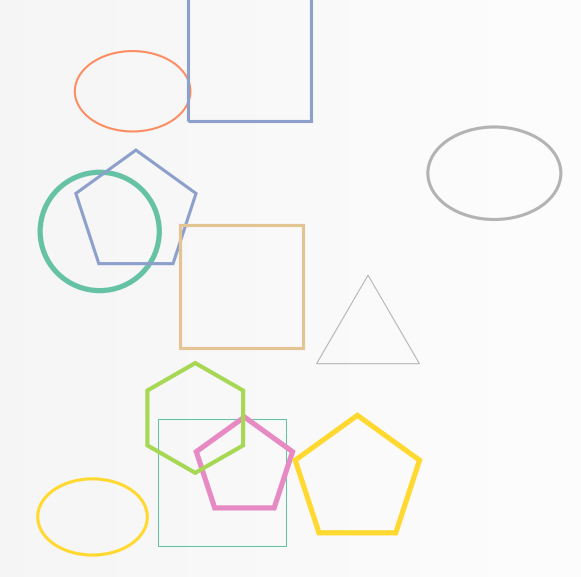[{"shape": "square", "thickness": 0.5, "radius": 0.55, "center": [0.382, 0.164]}, {"shape": "circle", "thickness": 2.5, "radius": 0.51, "center": [0.172, 0.598]}, {"shape": "oval", "thickness": 1, "radius": 0.5, "center": [0.228, 0.841]}, {"shape": "square", "thickness": 1.5, "radius": 0.53, "center": [0.429, 0.897]}, {"shape": "pentagon", "thickness": 1.5, "radius": 0.54, "center": [0.234, 0.631]}, {"shape": "pentagon", "thickness": 2.5, "radius": 0.44, "center": [0.421, 0.19]}, {"shape": "hexagon", "thickness": 2, "radius": 0.48, "center": [0.336, 0.275]}, {"shape": "oval", "thickness": 1.5, "radius": 0.47, "center": [0.159, 0.104]}, {"shape": "pentagon", "thickness": 2.5, "radius": 0.56, "center": [0.615, 0.168]}, {"shape": "square", "thickness": 1.5, "radius": 0.53, "center": [0.415, 0.503]}, {"shape": "triangle", "thickness": 0.5, "radius": 0.51, "center": [0.633, 0.42]}, {"shape": "oval", "thickness": 1.5, "radius": 0.57, "center": [0.85, 0.699]}]